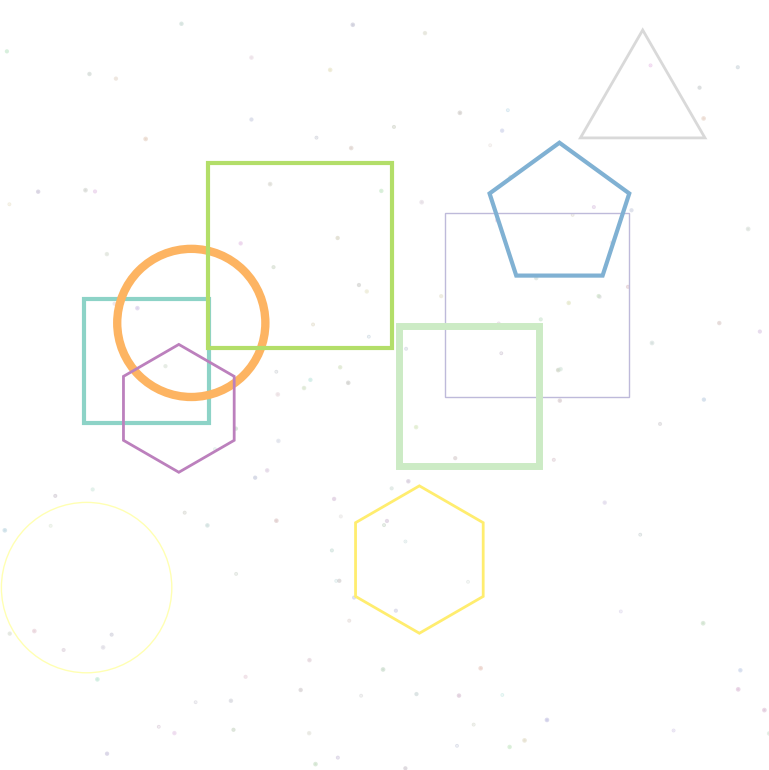[{"shape": "square", "thickness": 1.5, "radius": 0.4, "center": [0.19, 0.531]}, {"shape": "circle", "thickness": 0.5, "radius": 0.55, "center": [0.112, 0.237]}, {"shape": "square", "thickness": 0.5, "radius": 0.6, "center": [0.698, 0.604]}, {"shape": "pentagon", "thickness": 1.5, "radius": 0.48, "center": [0.727, 0.719]}, {"shape": "circle", "thickness": 3, "radius": 0.48, "center": [0.248, 0.581]}, {"shape": "square", "thickness": 1.5, "radius": 0.6, "center": [0.39, 0.668]}, {"shape": "triangle", "thickness": 1, "radius": 0.47, "center": [0.835, 0.868]}, {"shape": "hexagon", "thickness": 1, "radius": 0.42, "center": [0.232, 0.47]}, {"shape": "square", "thickness": 2.5, "radius": 0.45, "center": [0.609, 0.485]}, {"shape": "hexagon", "thickness": 1, "radius": 0.48, "center": [0.545, 0.273]}]